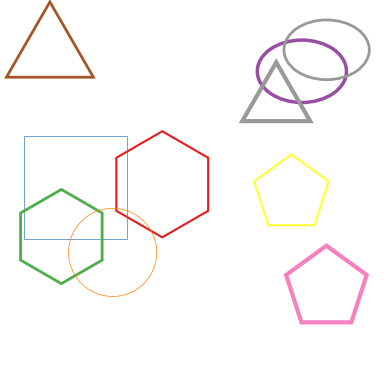[{"shape": "hexagon", "thickness": 1.5, "radius": 0.69, "center": [0.421, 0.521]}, {"shape": "square", "thickness": 0.5, "radius": 0.67, "center": [0.196, 0.513]}, {"shape": "hexagon", "thickness": 2, "radius": 0.61, "center": [0.159, 0.386]}, {"shape": "oval", "thickness": 2.5, "radius": 0.58, "center": [0.784, 0.815]}, {"shape": "circle", "thickness": 0.5, "radius": 0.57, "center": [0.293, 0.344]}, {"shape": "pentagon", "thickness": 1.5, "radius": 0.51, "center": [0.757, 0.497]}, {"shape": "triangle", "thickness": 2, "radius": 0.65, "center": [0.13, 0.865]}, {"shape": "pentagon", "thickness": 3, "radius": 0.55, "center": [0.848, 0.252]}, {"shape": "triangle", "thickness": 3, "radius": 0.51, "center": [0.717, 0.736]}, {"shape": "oval", "thickness": 2, "radius": 0.55, "center": [0.848, 0.871]}]